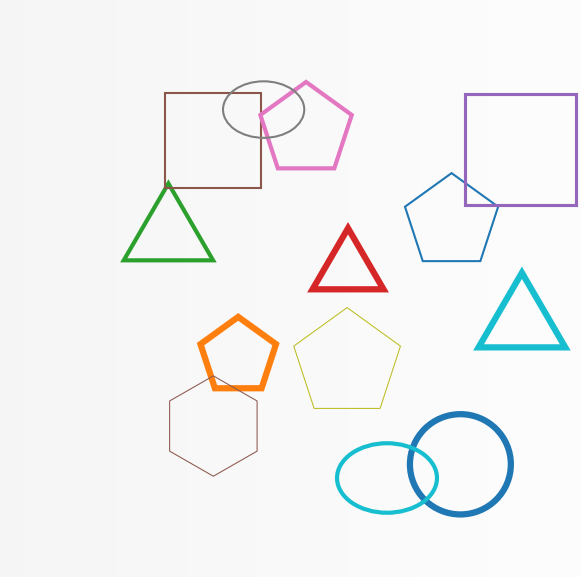[{"shape": "pentagon", "thickness": 1, "radius": 0.42, "center": [0.777, 0.615]}, {"shape": "circle", "thickness": 3, "radius": 0.43, "center": [0.792, 0.195]}, {"shape": "pentagon", "thickness": 3, "radius": 0.34, "center": [0.41, 0.382]}, {"shape": "triangle", "thickness": 2, "radius": 0.44, "center": [0.29, 0.593]}, {"shape": "triangle", "thickness": 3, "radius": 0.35, "center": [0.599, 0.533]}, {"shape": "square", "thickness": 1.5, "radius": 0.48, "center": [0.895, 0.74]}, {"shape": "hexagon", "thickness": 0.5, "radius": 0.43, "center": [0.367, 0.261]}, {"shape": "square", "thickness": 1, "radius": 0.41, "center": [0.367, 0.755]}, {"shape": "pentagon", "thickness": 2, "radius": 0.41, "center": [0.527, 0.775]}, {"shape": "oval", "thickness": 1, "radius": 0.35, "center": [0.454, 0.809]}, {"shape": "pentagon", "thickness": 0.5, "radius": 0.48, "center": [0.597, 0.37]}, {"shape": "triangle", "thickness": 3, "radius": 0.43, "center": [0.898, 0.441]}, {"shape": "oval", "thickness": 2, "radius": 0.43, "center": [0.666, 0.171]}]